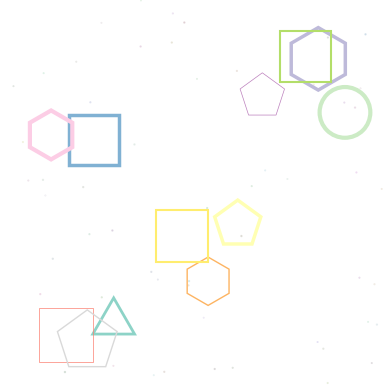[{"shape": "triangle", "thickness": 2, "radius": 0.31, "center": [0.295, 0.164]}, {"shape": "pentagon", "thickness": 2.5, "radius": 0.31, "center": [0.618, 0.417]}, {"shape": "hexagon", "thickness": 2.5, "radius": 0.41, "center": [0.827, 0.847]}, {"shape": "square", "thickness": 0.5, "radius": 0.35, "center": [0.172, 0.13]}, {"shape": "square", "thickness": 2.5, "radius": 0.33, "center": [0.244, 0.636]}, {"shape": "hexagon", "thickness": 1, "radius": 0.31, "center": [0.541, 0.27]}, {"shape": "square", "thickness": 1.5, "radius": 0.33, "center": [0.794, 0.853]}, {"shape": "hexagon", "thickness": 3, "radius": 0.32, "center": [0.133, 0.649]}, {"shape": "pentagon", "thickness": 1, "radius": 0.41, "center": [0.227, 0.114]}, {"shape": "pentagon", "thickness": 0.5, "radius": 0.3, "center": [0.681, 0.75]}, {"shape": "circle", "thickness": 3, "radius": 0.33, "center": [0.896, 0.708]}, {"shape": "square", "thickness": 1.5, "radius": 0.34, "center": [0.472, 0.388]}]